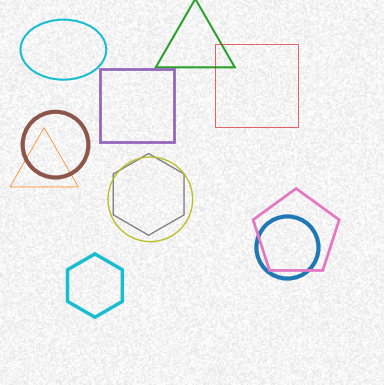[{"shape": "circle", "thickness": 3, "radius": 0.4, "center": [0.747, 0.357]}, {"shape": "triangle", "thickness": 0.5, "radius": 0.51, "center": [0.115, 0.566]}, {"shape": "triangle", "thickness": 1.5, "radius": 0.59, "center": [0.507, 0.884]}, {"shape": "square", "thickness": 0.5, "radius": 0.54, "center": [0.667, 0.779]}, {"shape": "square", "thickness": 2, "radius": 0.48, "center": [0.356, 0.726]}, {"shape": "circle", "thickness": 3, "radius": 0.43, "center": [0.144, 0.624]}, {"shape": "pentagon", "thickness": 2, "radius": 0.59, "center": [0.769, 0.393]}, {"shape": "hexagon", "thickness": 1, "radius": 0.53, "center": [0.386, 0.495]}, {"shape": "circle", "thickness": 1, "radius": 0.55, "center": [0.39, 0.482]}, {"shape": "hexagon", "thickness": 2.5, "radius": 0.41, "center": [0.247, 0.258]}, {"shape": "oval", "thickness": 1.5, "radius": 0.56, "center": [0.165, 0.871]}]